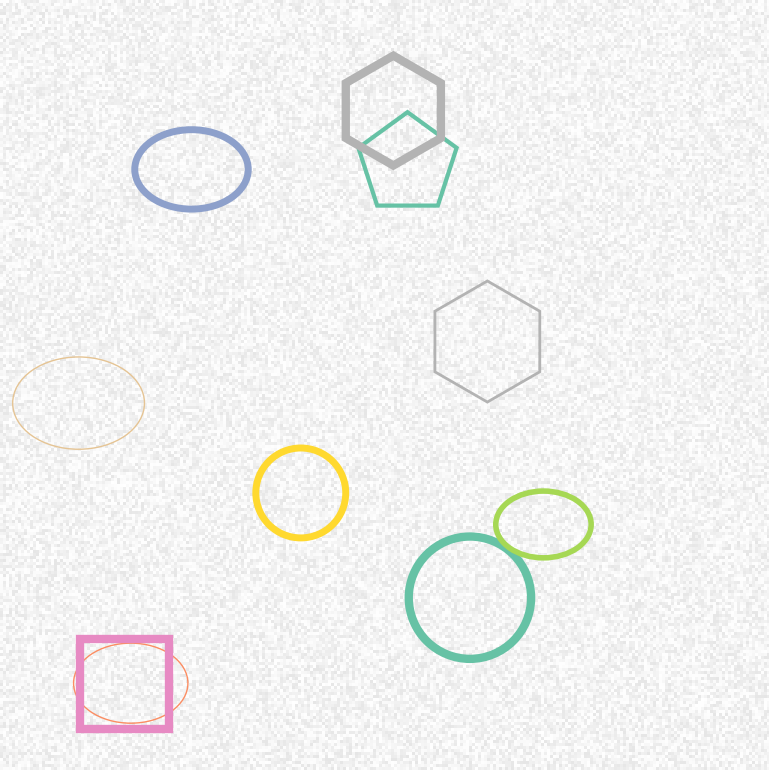[{"shape": "circle", "thickness": 3, "radius": 0.4, "center": [0.61, 0.224]}, {"shape": "pentagon", "thickness": 1.5, "radius": 0.34, "center": [0.529, 0.787]}, {"shape": "oval", "thickness": 0.5, "radius": 0.37, "center": [0.17, 0.113]}, {"shape": "oval", "thickness": 2.5, "radius": 0.37, "center": [0.249, 0.78]}, {"shape": "square", "thickness": 3, "radius": 0.29, "center": [0.162, 0.111]}, {"shape": "oval", "thickness": 2, "radius": 0.31, "center": [0.706, 0.319]}, {"shape": "circle", "thickness": 2.5, "radius": 0.29, "center": [0.391, 0.36]}, {"shape": "oval", "thickness": 0.5, "radius": 0.43, "center": [0.102, 0.476]}, {"shape": "hexagon", "thickness": 1, "radius": 0.39, "center": [0.633, 0.556]}, {"shape": "hexagon", "thickness": 3, "radius": 0.36, "center": [0.511, 0.856]}]